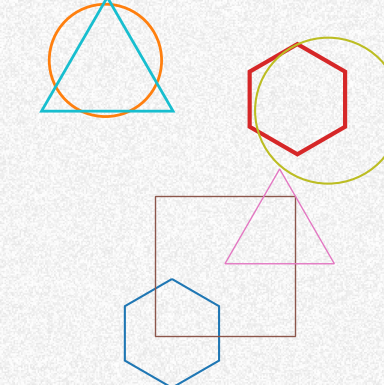[{"shape": "hexagon", "thickness": 1.5, "radius": 0.71, "center": [0.447, 0.134]}, {"shape": "circle", "thickness": 2, "radius": 0.73, "center": [0.274, 0.843]}, {"shape": "hexagon", "thickness": 3, "radius": 0.72, "center": [0.772, 0.742]}, {"shape": "square", "thickness": 1, "radius": 0.91, "center": [0.584, 0.309]}, {"shape": "triangle", "thickness": 1, "radius": 0.82, "center": [0.726, 0.397]}, {"shape": "circle", "thickness": 1.5, "radius": 0.95, "center": [0.852, 0.713]}, {"shape": "triangle", "thickness": 2, "radius": 0.99, "center": [0.279, 0.81]}]